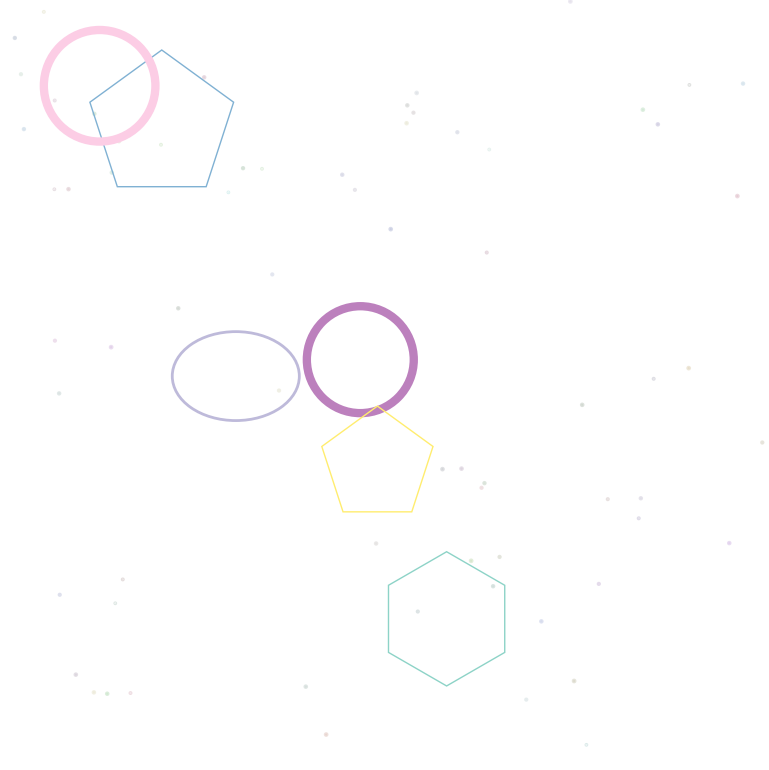[{"shape": "hexagon", "thickness": 0.5, "radius": 0.44, "center": [0.58, 0.196]}, {"shape": "oval", "thickness": 1, "radius": 0.41, "center": [0.306, 0.512]}, {"shape": "pentagon", "thickness": 0.5, "radius": 0.49, "center": [0.21, 0.837]}, {"shape": "circle", "thickness": 3, "radius": 0.36, "center": [0.129, 0.889]}, {"shape": "circle", "thickness": 3, "radius": 0.35, "center": [0.468, 0.533]}, {"shape": "pentagon", "thickness": 0.5, "radius": 0.38, "center": [0.49, 0.397]}]